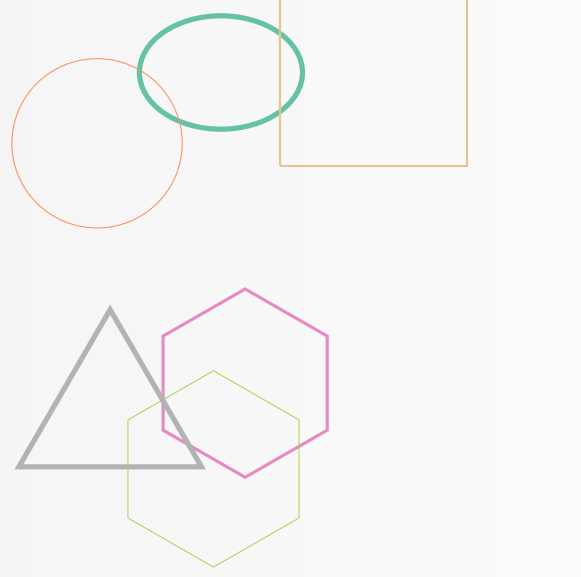[{"shape": "oval", "thickness": 2.5, "radius": 0.7, "center": [0.38, 0.874]}, {"shape": "circle", "thickness": 0.5, "radius": 0.73, "center": [0.167, 0.751]}, {"shape": "hexagon", "thickness": 1.5, "radius": 0.82, "center": [0.422, 0.336]}, {"shape": "hexagon", "thickness": 0.5, "radius": 0.85, "center": [0.367, 0.187]}, {"shape": "square", "thickness": 1, "radius": 0.8, "center": [0.643, 0.873]}, {"shape": "triangle", "thickness": 2.5, "radius": 0.91, "center": [0.19, 0.281]}]